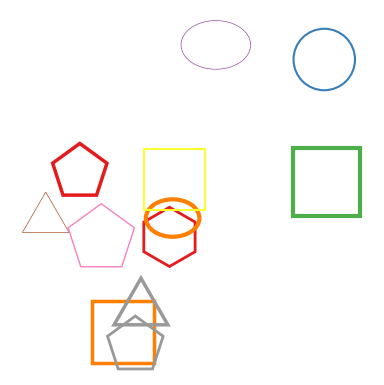[{"shape": "hexagon", "thickness": 2, "radius": 0.38, "center": [0.44, 0.385]}, {"shape": "pentagon", "thickness": 2.5, "radius": 0.37, "center": [0.207, 0.553]}, {"shape": "circle", "thickness": 1.5, "radius": 0.4, "center": [0.842, 0.845]}, {"shape": "square", "thickness": 3, "radius": 0.44, "center": [0.848, 0.527]}, {"shape": "oval", "thickness": 0.5, "radius": 0.45, "center": [0.561, 0.883]}, {"shape": "oval", "thickness": 3, "radius": 0.35, "center": [0.448, 0.434]}, {"shape": "square", "thickness": 2.5, "radius": 0.4, "center": [0.32, 0.137]}, {"shape": "square", "thickness": 1.5, "radius": 0.39, "center": [0.453, 0.534]}, {"shape": "triangle", "thickness": 0.5, "radius": 0.35, "center": [0.119, 0.431]}, {"shape": "pentagon", "thickness": 1, "radius": 0.45, "center": [0.263, 0.38]}, {"shape": "pentagon", "thickness": 2, "radius": 0.38, "center": [0.352, 0.103]}, {"shape": "triangle", "thickness": 2.5, "radius": 0.4, "center": [0.366, 0.197]}]